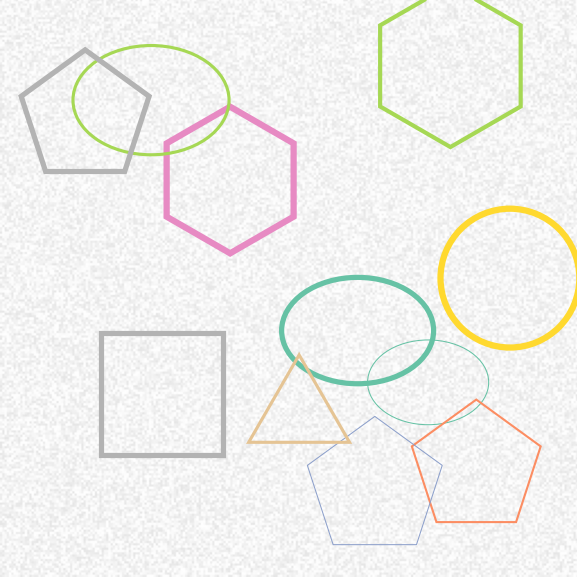[{"shape": "oval", "thickness": 0.5, "radius": 0.52, "center": [0.741, 0.337]}, {"shape": "oval", "thickness": 2.5, "radius": 0.66, "center": [0.619, 0.427]}, {"shape": "pentagon", "thickness": 1, "radius": 0.59, "center": [0.825, 0.19]}, {"shape": "pentagon", "thickness": 0.5, "radius": 0.61, "center": [0.649, 0.155]}, {"shape": "hexagon", "thickness": 3, "radius": 0.63, "center": [0.398, 0.687]}, {"shape": "hexagon", "thickness": 2, "radius": 0.7, "center": [0.78, 0.885]}, {"shape": "oval", "thickness": 1.5, "radius": 0.68, "center": [0.262, 0.826]}, {"shape": "circle", "thickness": 3, "radius": 0.6, "center": [0.883, 0.518]}, {"shape": "triangle", "thickness": 1.5, "radius": 0.5, "center": [0.518, 0.284]}, {"shape": "square", "thickness": 2.5, "radius": 0.53, "center": [0.281, 0.318]}, {"shape": "pentagon", "thickness": 2.5, "radius": 0.58, "center": [0.147, 0.796]}]